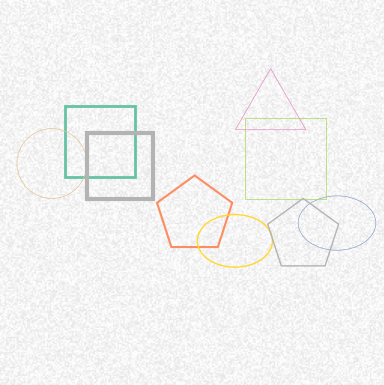[{"shape": "square", "thickness": 2, "radius": 0.46, "center": [0.26, 0.633]}, {"shape": "pentagon", "thickness": 1.5, "radius": 0.51, "center": [0.505, 0.442]}, {"shape": "oval", "thickness": 0.5, "radius": 0.5, "center": [0.875, 0.421]}, {"shape": "triangle", "thickness": 0.5, "radius": 0.53, "center": [0.703, 0.716]}, {"shape": "square", "thickness": 0.5, "radius": 0.53, "center": [0.742, 0.589]}, {"shape": "oval", "thickness": 1, "radius": 0.49, "center": [0.61, 0.374]}, {"shape": "circle", "thickness": 0.5, "radius": 0.45, "center": [0.135, 0.575]}, {"shape": "pentagon", "thickness": 1, "radius": 0.48, "center": [0.787, 0.388]}, {"shape": "square", "thickness": 3, "radius": 0.43, "center": [0.312, 0.568]}]